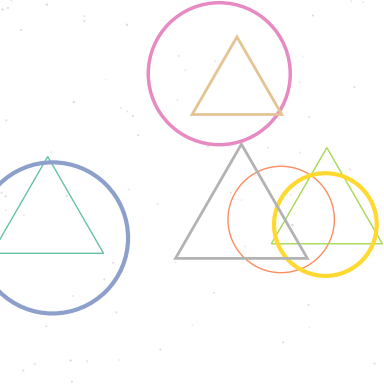[{"shape": "triangle", "thickness": 1, "radius": 0.84, "center": [0.124, 0.426]}, {"shape": "circle", "thickness": 1, "radius": 0.69, "center": [0.73, 0.43]}, {"shape": "circle", "thickness": 3, "radius": 0.98, "center": [0.136, 0.382]}, {"shape": "circle", "thickness": 2.5, "radius": 0.92, "center": [0.569, 0.809]}, {"shape": "triangle", "thickness": 1, "radius": 0.83, "center": [0.849, 0.45]}, {"shape": "circle", "thickness": 3, "radius": 0.67, "center": [0.845, 0.417]}, {"shape": "triangle", "thickness": 2, "radius": 0.67, "center": [0.615, 0.77]}, {"shape": "triangle", "thickness": 2, "radius": 0.99, "center": [0.627, 0.428]}]